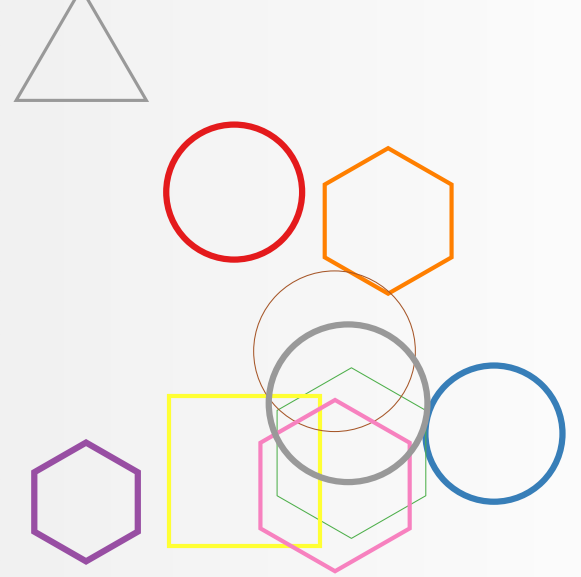[{"shape": "circle", "thickness": 3, "radius": 0.58, "center": [0.403, 0.667]}, {"shape": "circle", "thickness": 3, "radius": 0.59, "center": [0.85, 0.248]}, {"shape": "hexagon", "thickness": 0.5, "radius": 0.74, "center": [0.605, 0.215]}, {"shape": "hexagon", "thickness": 3, "radius": 0.51, "center": [0.148, 0.13]}, {"shape": "hexagon", "thickness": 2, "radius": 0.63, "center": [0.668, 0.617]}, {"shape": "square", "thickness": 2, "radius": 0.65, "center": [0.42, 0.183]}, {"shape": "circle", "thickness": 0.5, "radius": 0.7, "center": [0.575, 0.391]}, {"shape": "hexagon", "thickness": 2, "radius": 0.74, "center": [0.576, 0.158]}, {"shape": "triangle", "thickness": 1.5, "radius": 0.65, "center": [0.14, 0.89]}, {"shape": "circle", "thickness": 3, "radius": 0.68, "center": [0.599, 0.301]}]